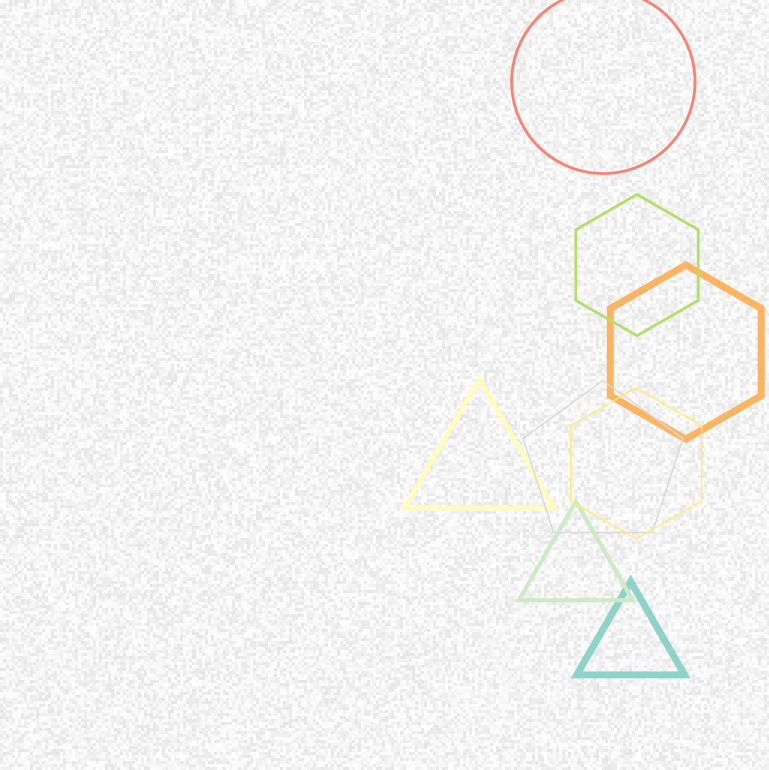[{"shape": "triangle", "thickness": 2.5, "radius": 0.4, "center": [0.819, 0.164]}, {"shape": "triangle", "thickness": 1.5, "radius": 0.56, "center": [0.623, 0.396]}, {"shape": "circle", "thickness": 1, "radius": 0.6, "center": [0.784, 0.894]}, {"shape": "hexagon", "thickness": 2.5, "radius": 0.57, "center": [0.891, 0.543]}, {"shape": "hexagon", "thickness": 1, "radius": 0.46, "center": [0.827, 0.656]}, {"shape": "pentagon", "thickness": 0.5, "radius": 0.55, "center": [0.783, 0.397]}, {"shape": "triangle", "thickness": 1.5, "radius": 0.43, "center": [0.748, 0.263]}, {"shape": "hexagon", "thickness": 0.5, "radius": 0.49, "center": [0.826, 0.398]}]